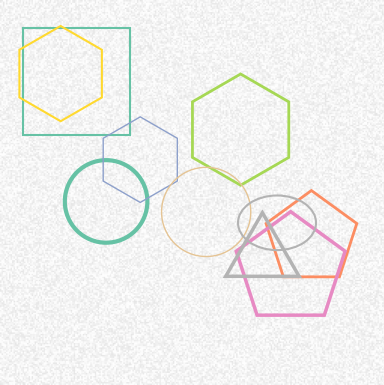[{"shape": "square", "thickness": 1.5, "radius": 0.69, "center": [0.199, 0.788]}, {"shape": "circle", "thickness": 3, "radius": 0.54, "center": [0.276, 0.477]}, {"shape": "pentagon", "thickness": 2, "radius": 0.62, "center": [0.809, 0.381]}, {"shape": "hexagon", "thickness": 1, "radius": 0.56, "center": [0.364, 0.585]}, {"shape": "pentagon", "thickness": 2.5, "radius": 0.74, "center": [0.755, 0.302]}, {"shape": "hexagon", "thickness": 2, "radius": 0.72, "center": [0.625, 0.663]}, {"shape": "hexagon", "thickness": 1.5, "radius": 0.62, "center": [0.157, 0.809]}, {"shape": "circle", "thickness": 1, "radius": 0.58, "center": [0.535, 0.45]}, {"shape": "triangle", "thickness": 2.5, "radius": 0.55, "center": [0.682, 0.337]}, {"shape": "oval", "thickness": 1.5, "radius": 0.51, "center": [0.72, 0.421]}]